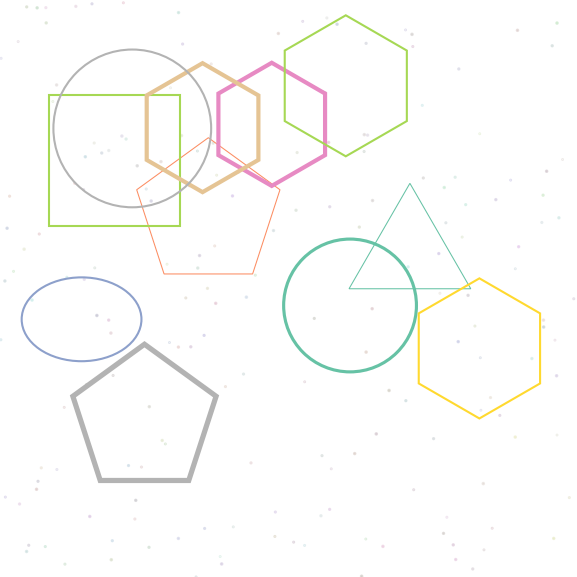[{"shape": "triangle", "thickness": 0.5, "radius": 0.61, "center": [0.71, 0.56]}, {"shape": "circle", "thickness": 1.5, "radius": 0.57, "center": [0.606, 0.47]}, {"shape": "pentagon", "thickness": 0.5, "radius": 0.65, "center": [0.361, 0.63]}, {"shape": "oval", "thickness": 1, "radius": 0.52, "center": [0.141, 0.446]}, {"shape": "hexagon", "thickness": 2, "radius": 0.53, "center": [0.471, 0.784]}, {"shape": "square", "thickness": 1, "radius": 0.57, "center": [0.199, 0.721]}, {"shape": "hexagon", "thickness": 1, "radius": 0.61, "center": [0.599, 0.851]}, {"shape": "hexagon", "thickness": 1, "radius": 0.61, "center": [0.83, 0.396]}, {"shape": "hexagon", "thickness": 2, "radius": 0.56, "center": [0.351, 0.778]}, {"shape": "circle", "thickness": 1, "radius": 0.68, "center": [0.229, 0.777]}, {"shape": "pentagon", "thickness": 2.5, "radius": 0.65, "center": [0.25, 0.273]}]